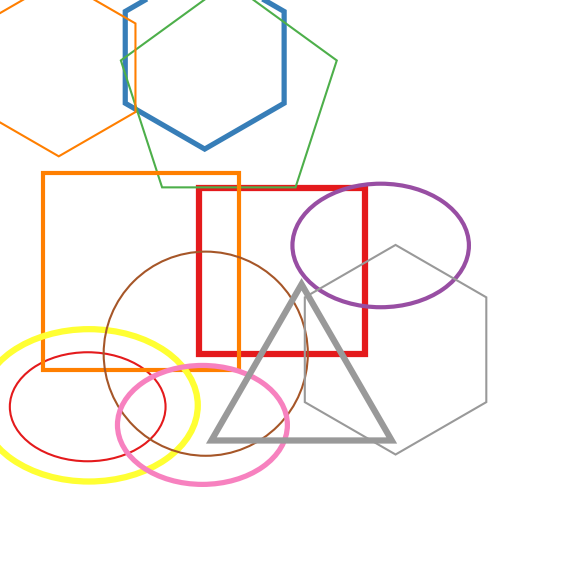[{"shape": "square", "thickness": 3, "radius": 0.72, "center": [0.488, 0.529]}, {"shape": "oval", "thickness": 1, "radius": 0.67, "center": [0.152, 0.295]}, {"shape": "hexagon", "thickness": 2.5, "radius": 0.79, "center": [0.354, 0.9]}, {"shape": "pentagon", "thickness": 1, "radius": 0.98, "center": [0.396, 0.834]}, {"shape": "oval", "thickness": 2, "radius": 0.76, "center": [0.659, 0.574]}, {"shape": "hexagon", "thickness": 1, "radius": 0.77, "center": [0.102, 0.882]}, {"shape": "square", "thickness": 2, "radius": 0.85, "center": [0.244, 0.528]}, {"shape": "oval", "thickness": 3, "radius": 0.94, "center": [0.154, 0.297]}, {"shape": "circle", "thickness": 1, "radius": 0.88, "center": [0.356, 0.387]}, {"shape": "oval", "thickness": 2.5, "radius": 0.74, "center": [0.351, 0.263]}, {"shape": "triangle", "thickness": 3, "radius": 0.9, "center": [0.522, 0.327]}, {"shape": "hexagon", "thickness": 1, "radius": 0.91, "center": [0.685, 0.394]}]